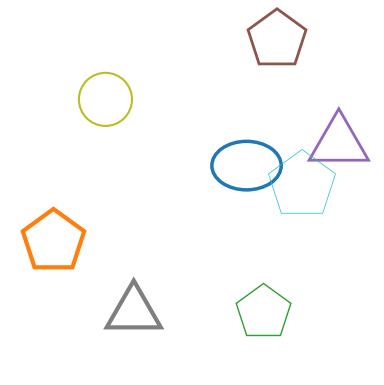[{"shape": "oval", "thickness": 2.5, "radius": 0.45, "center": [0.64, 0.57]}, {"shape": "pentagon", "thickness": 3, "radius": 0.42, "center": [0.139, 0.373]}, {"shape": "pentagon", "thickness": 1, "radius": 0.37, "center": [0.685, 0.189]}, {"shape": "triangle", "thickness": 2, "radius": 0.45, "center": [0.88, 0.628]}, {"shape": "pentagon", "thickness": 2, "radius": 0.4, "center": [0.72, 0.898]}, {"shape": "triangle", "thickness": 3, "radius": 0.41, "center": [0.347, 0.19]}, {"shape": "circle", "thickness": 1.5, "radius": 0.34, "center": [0.274, 0.742]}, {"shape": "pentagon", "thickness": 0.5, "radius": 0.46, "center": [0.784, 0.52]}]